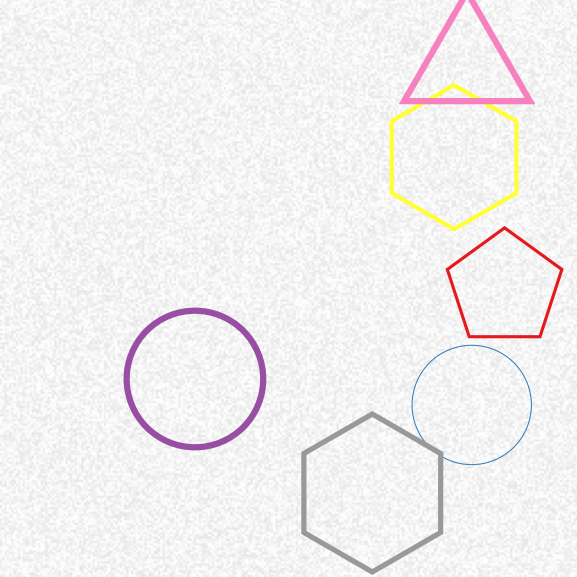[{"shape": "pentagon", "thickness": 1.5, "radius": 0.52, "center": [0.874, 0.5]}, {"shape": "circle", "thickness": 0.5, "radius": 0.52, "center": [0.817, 0.298]}, {"shape": "circle", "thickness": 3, "radius": 0.59, "center": [0.338, 0.343]}, {"shape": "hexagon", "thickness": 2, "radius": 0.62, "center": [0.786, 0.727]}, {"shape": "triangle", "thickness": 3, "radius": 0.63, "center": [0.809, 0.887]}, {"shape": "hexagon", "thickness": 2.5, "radius": 0.68, "center": [0.645, 0.145]}]